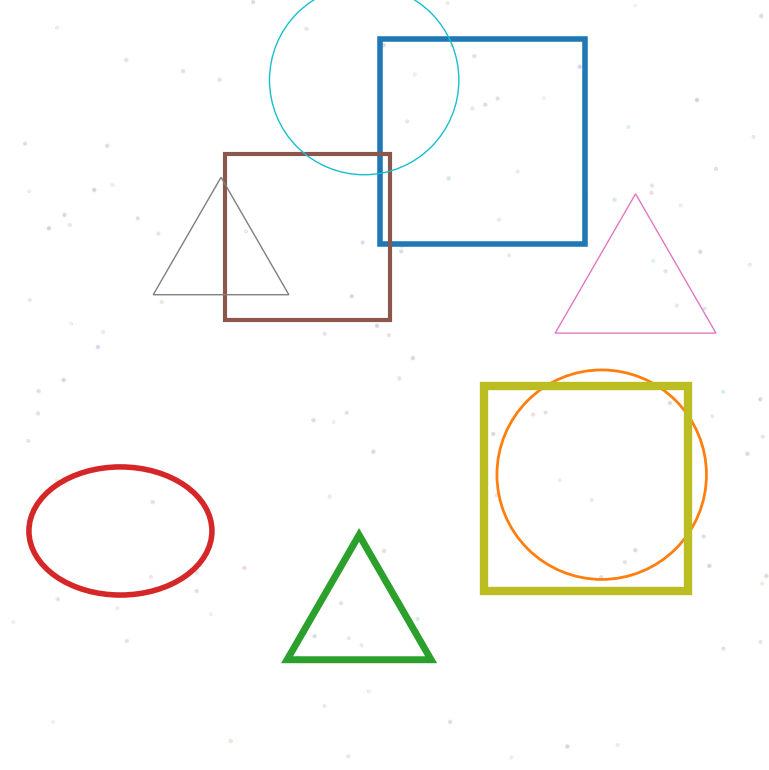[{"shape": "square", "thickness": 2, "radius": 0.67, "center": [0.627, 0.816]}, {"shape": "circle", "thickness": 1, "radius": 0.68, "center": [0.781, 0.384]}, {"shape": "triangle", "thickness": 2.5, "radius": 0.54, "center": [0.466, 0.197]}, {"shape": "oval", "thickness": 2, "radius": 0.59, "center": [0.156, 0.31]}, {"shape": "square", "thickness": 1.5, "radius": 0.54, "center": [0.399, 0.693]}, {"shape": "triangle", "thickness": 0.5, "radius": 0.6, "center": [0.825, 0.628]}, {"shape": "triangle", "thickness": 0.5, "radius": 0.51, "center": [0.287, 0.668]}, {"shape": "square", "thickness": 3, "radius": 0.66, "center": [0.761, 0.366]}, {"shape": "circle", "thickness": 0.5, "radius": 0.61, "center": [0.473, 0.896]}]